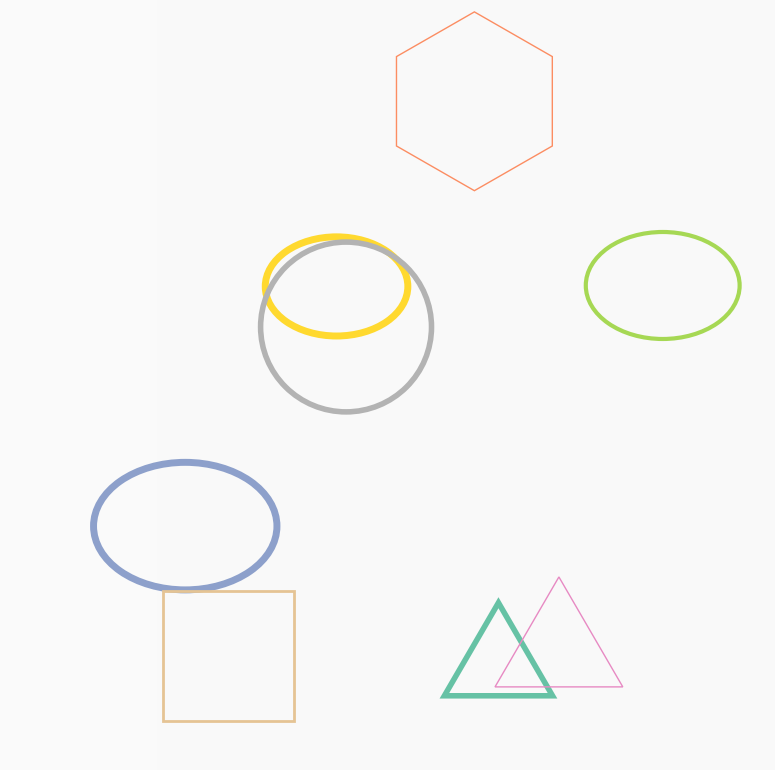[{"shape": "triangle", "thickness": 2, "radius": 0.4, "center": [0.643, 0.137]}, {"shape": "hexagon", "thickness": 0.5, "radius": 0.58, "center": [0.612, 0.868]}, {"shape": "oval", "thickness": 2.5, "radius": 0.59, "center": [0.239, 0.317]}, {"shape": "triangle", "thickness": 0.5, "radius": 0.48, "center": [0.721, 0.156]}, {"shape": "oval", "thickness": 1.5, "radius": 0.5, "center": [0.855, 0.629]}, {"shape": "oval", "thickness": 2.5, "radius": 0.46, "center": [0.434, 0.628]}, {"shape": "square", "thickness": 1, "radius": 0.42, "center": [0.295, 0.148]}, {"shape": "circle", "thickness": 2, "radius": 0.55, "center": [0.447, 0.575]}]